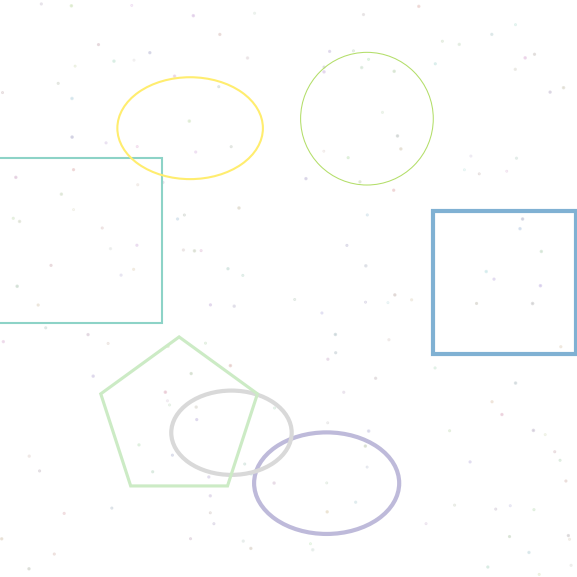[{"shape": "square", "thickness": 1, "radius": 0.71, "center": [0.138, 0.583]}, {"shape": "oval", "thickness": 2, "radius": 0.63, "center": [0.566, 0.162]}, {"shape": "square", "thickness": 2, "radius": 0.62, "center": [0.874, 0.511]}, {"shape": "circle", "thickness": 0.5, "radius": 0.57, "center": [0.635, 0.794]}, {"shape": "oval", "thickness": 2, "radius": 0.52, "center": [0.401, 0.25]}, {"shape": "pentagon", "thickness": 1.5, "radius": 0.71, "center": [0.31, 0.273]}, {"shape": "oval", "thickness": 1, "radius": 0.63, "center": [0.329, 0.777]}]